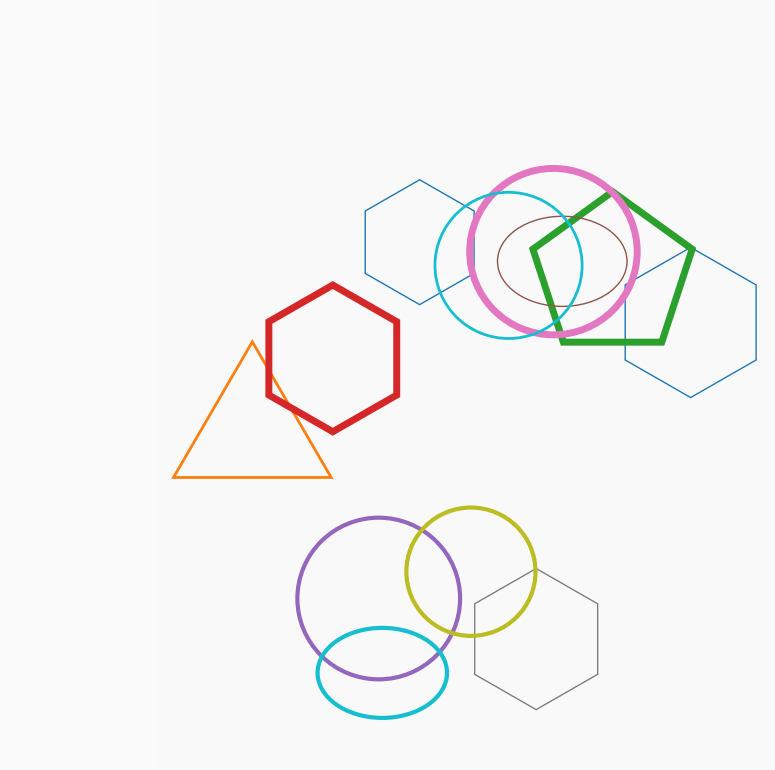[{"shape": "hexagon", "thickness": 0.5, "radius": 0.49, "center": [0.891, 0.581]}, {"shape": "hexagon", "thickness": 0.5, "radius": 0.41, "center": [0.541, 0.685]}, {"shape": "triangle", "thickness": 1, "radius": 0.59, "center": [0.326, 0.439]}, {"shape": "pentagon", "thickness": 2.5, "radius": 0.54, "center": [0.79, 0.643]}, {"shape": "hexagon", "thickness": 2.5, "radius": 0.48, "center": [0.429, 0.535]}, {"shape": "circle", "thickness": 1.5, "radius": 0.52, "center": [0.489, 0.223]}, {"shape": "oval", "thickness": 0.5, "radius": 0.42, "center": [0.726, 0.661]}, {"shape": "circle", "thickness": 2.5, "radius": 0.54, "center": [0.714, 0.673]}, {"shape": "hexagon", "thickness": 0.5, "radius": 0.46, "center": [0.692, 0.17]}, {"shape": "circle", "thickness": 1.5, "radius": 0.42, "center": [0.608, 0.258]}, {"shape": "circle", "thickness": 1, "radius": 0.47, "center": [0.656, 0.655]}, {"shape": "oval", "thickness": 1.5, "radius": 0.42, "center": [0.493, 0.126]}]